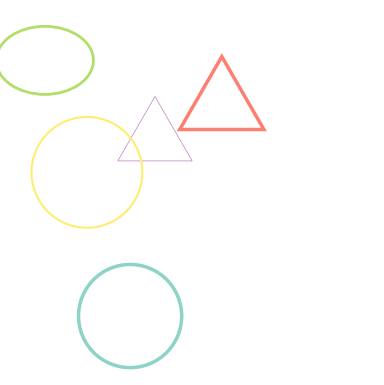[{"shape": "circle", "thickness": 2.5, "radius": 0.67, "center": [0.338, 0.179]}, {"shape": "triangle", "thickness": 2.5, "radius": 0.63, "center": [0.576, 0.727]}, {"shape": "oval", "thickness": 2, "radius": 0.63, "center": [0.116, 0.843]}, {"shape": "triangle", "thickness": 0.5, "radius": 0.56, "center": [0.403, 0.638]}, {"shape": "circle", "thickness": 1.5, "radius": 0.72, "center": [0.226, 0.552]}]